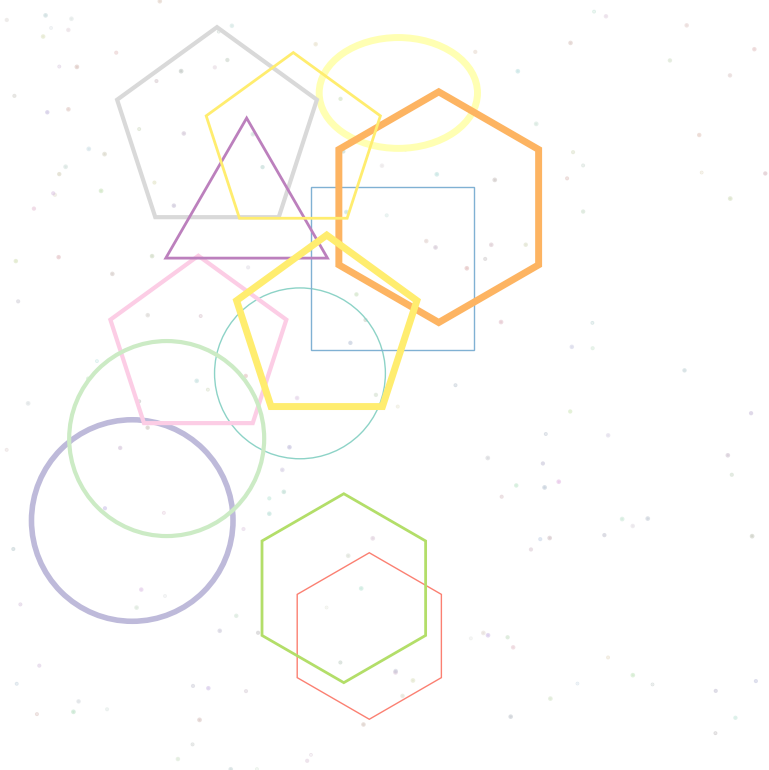[{"shape": "circle", "thickness": 0.5, "radius": 0.55, "center": [0.39, 0.515]}, {"shape": "oval", "thickness": 2.5, "radius": 0.51, "center": [0.517, 0.879]}, {"shape": "circle", "thickness": 2, "radius": 0.65, "center": [0.172, 0.324]}, {"shape": "hexagon", "thickness": 0.5, "radius": 0.54, "center": [0.48, 0.174]}, {"shape": "square", "thickness": 0.5, "radius": 0.53, "center": [0.51, 0.651]}, {"shape": "hexagon", "thickness": 2.5, "radius": 0.75, "center": [0.57, 0.731]}, {"shape": "hexagon", "thickness": 1, "radius": 0.61, "center": [0.447, 0.236]}, {"shape": "pentagon", "thickness": 1.5, "radius": 0.6, "center": [0.258, 0.548]}, {"shape": "pentagon", "thickness": 1.5, "radius": 0.68, "center": [0.282, 0.828]}, {"shape": "triangle", "thickness": 1, "radius": 0.61, "center": [0.32, 0.725]}, {"shape": "circle", "thickness": 1.5, "radius": 0.63, "center": [0.216, 0.43]}, {"shape": "pentagon", "thickness": 2.5, "radius": 0.62, "center": [0.424, 0.572]}, {"shape": "pentagon", "thickness": 1, "radius": 0.59, "center": [0.381, 0.813]}]